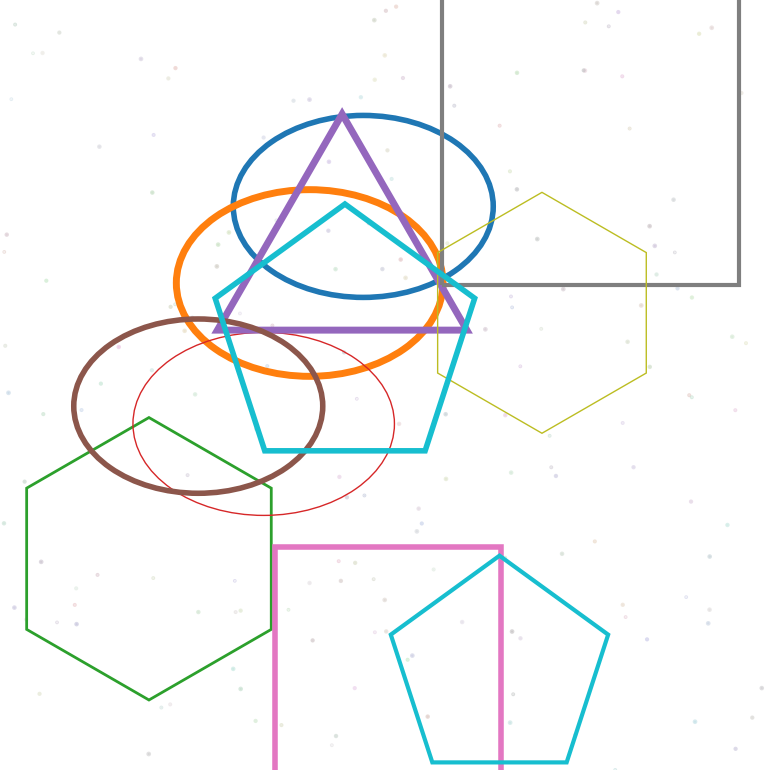[{"shape": "oval", "thickness": 2, "radius": 0.84, "center": [0.472, 0.732]}, {"shape": "oval", "thickness": 2.5, "radius": 0.87, "center": [0.402, 0.632]}, {"shape": "hexagon", "thickness": 1, "radius": 0.92, "center": [0.193, 0.274]}, {"shape": "oval", "thickness": 0.5, "radius": 0.85, "center": [0.342, 0.45]}, {"shape": "triangle", "thickness": 2.5, "radius": 0.94, "center": [0.444, 0.665]}, {"shape": "oval", "thickness": 2, "radius": 0.81, "center": [0.257, 0.473]}, {"shape": "square", "thickness": 2, "radius": 0.73, "center": [0.504, 0.143]}, {"shape": "square", "thickness": 1.5, "radius": 0.96, "center": [0.767, 0.823]}, {"shape": "hexagon", "thickness": 0.5, "radius": 0.78, "center": [0.704, 0.594]}, {"shape": "pentagon", "thickness": 2, "radius": 0.89, "center": [0.448, 0.558]}, {"shape": "pentagon", "thickness": 1.5, "radius": 0.74, "center": [0.649, 0.13]}]